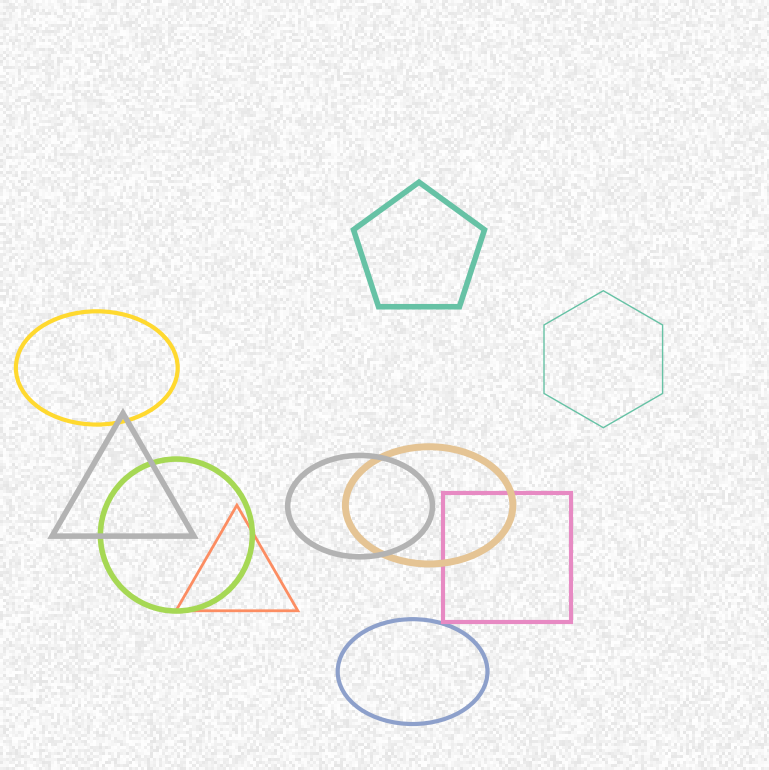[{"shape": "pentagon", "thickness": 2, "radius": 0.45, "center": [0.544, 0.674]}, {"shape": "hexagon", "thickness": 0.5, "radius": 0.44, "center": [0.784, 0.534]}, {"shape": "triangle", "thickness": 1, "radius": 0.46, "center": [0.308, 0.253]}, {"shape": "oval", "thickness": 1.5, "radius": 0.49, "center": [0.536, 0.128]}, {"shape": "square", "thickness": 1.5, "radius": 0.42, "center": [0.658, 0.276]}, {"shape": "circle", "thickness": 2, "radius": 0.49, "center": [0.229, 0.305]}, {"shape": "oval", "thickness": 1.5, "radius": 0.53, "center": [0.126, 0.522]}, {"shape": "oval", "thickness": 2.5, "radius": 0.54, "center": [0.557, 0.344]}, {"shape": "oval", "thickness": 2, "radius": 0.47, "center": [0.468, 0.343]}, {"shape": "triangle", "thickness": 2, "radius": 0.53, "center": [0.16, 0.357]}]